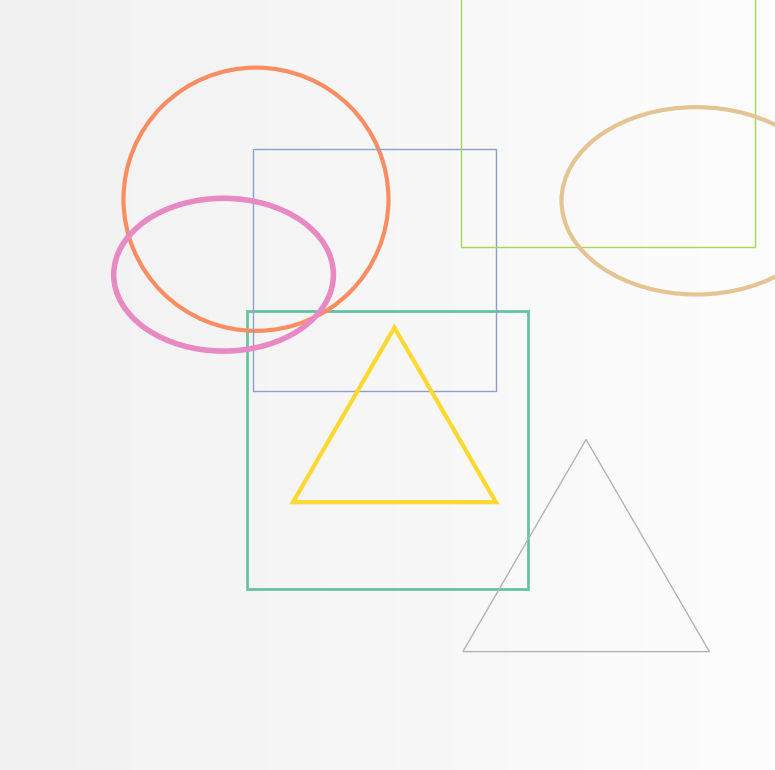[{"shape": "square", "thickness": 1, "radius": 0.9, "center": [0.5, 0.415]}, {"shape": "circle", "thickness": 1.5, "radius": 0.85, "center": [0.33, 0.741]}, {"shape": "square", "thickness": 0.5, "radius": 0.79, "center": [0.483, 0.649]}, {"shape": "oval", "thickness": 2, "radius": 0.71, "center": [0.288, 0.643]}, {"shape": "square", "thickness": 0.5, "radius": 0.95, "center": [0.784, 0.87]}, {"shape": "triangle", "thickness": 1.5, "radius": 0.76, "center": [0.509, 0.423]}, {"shape": "oval", "thickness": 1.5, "radius": 0.87, "center": [0.898, 0.739]}, {"shape": "triangle", "thickness": 0.5, "radius": 0.92, "center": [0.756, 0.246]}]